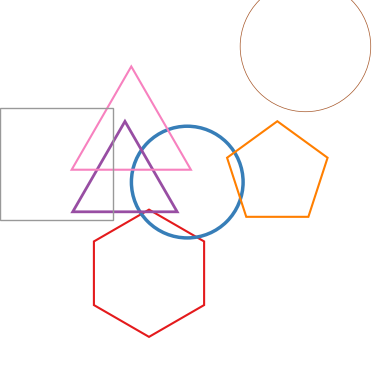[{"shape": "hexagon", "thickness": 1.5, "radius": 0.83, "center": [0.387, 0.29]}, {"shape": "circle", "thickness": 2.5, "radius": 0.73, "center": [0.486, 0.527]}, {"shape": "triangle", "thickness": 2, "radius": 0.78, "center": [0.325, 0.528]}, {"shape": "pentagon", "thickness": 1.5, "radius": 0.69, "center": [0.72, 0.548]}, {"shape": "circle", "thickness": 0.5, "radius": 0.85, "center": [0.793, 0.879]}, {"shape": "triangle", "thickness": 1.5, "radius": 0.89, "center": [0.341, 0.649]}, {"shape": "square", "thickness": 1, "radius": 0.73, "center": [0.147, 0.574]}]